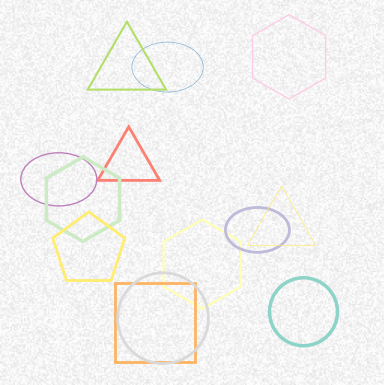[{"shape": "circle", "thickness": 2.5, "radius": 0.44, "center": [0.788, 0.19]}, {"shape": "hexagon", "thickness": 1.5, "radius": 0.58, "center": [0.525, 0.314]}, {"shape": "oval", "thickness": 2, "radius": 0.42, "center": [0.669, 0.403]}, {"shape": "triangle", "thickness": 2, "radius": 0.46, "center": [0.334, 0.578]}, {"shape": "oval", "thickness": 0.5, "radius": 0.46, "center": [0.435, 0.826]}, {"shape": "square", "thickness": 2, "radius": 0.52, "center": [0.402, 0.163]}, {"shape": "triangle", "thickness": 1.5, "radius": 0.59, "center": [0.33, 0.826]}, {"shape": "hexagon", "thickness": 1, "radius": 0.55, "center": [0.751, 0.852]}, {"shape": "circle", "thickness": 2, "radius": 0.59, "center": [0.424, 0.174]}, {"shape": "oval", "thickness": 1, "radius": 0.49, "center": [0.153, 0.534]}, {"shape": "hexagon", "thickness": 2.5, "radius": 0.55, "center": [0.215, 0.483]}, {"shape": "triangle", "thickness": 0.5, "radius": 0.51, "center": [0.732, 0.414]}, {"shape": "pentagon", "thickness": 2, "radius": 0.49, "center": [0.231, 0.351]}]